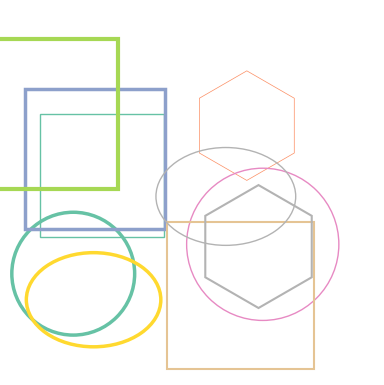[{"shape": "circle", "thickness": 2.5, "radius": 0.8, "center": [0.19, 0.289]}, {"shape": "square", "thickness": 1, "radius": 0.8, "center": [0.265, 0.545]}, {"shape": "hexagon", "thickness": 0.5, "radius": 0.71, "center": [0.641, 0.674]}, {"shape": "square", "thickness": 2.5, "radius": 0.91, "center": [0.246, 0.587]}, {"shape": "circle", "thickness": 1, "radius": 0.99, "center": [0.682, 0.365]}, {"shape": "square", "thickness": 3, "radius": 0.97, "center": [0.112, 0.704]}, {"shape": "oval", "thickness": 2.5, "radius": 0.87, "center": [0.243, 0.221]}, {"shape": "square", "thickness": 1.5, "radius": 0.95, "center": [0.626, 0.232]}, {"shape": "oval", "thickness": 1, "radius": 0.91, "center": [0.587, 0.49]}, {"shape": "hexagon", "thickness": 1.5, "radius": 0.8, "center": [0.671, 0.36]}]